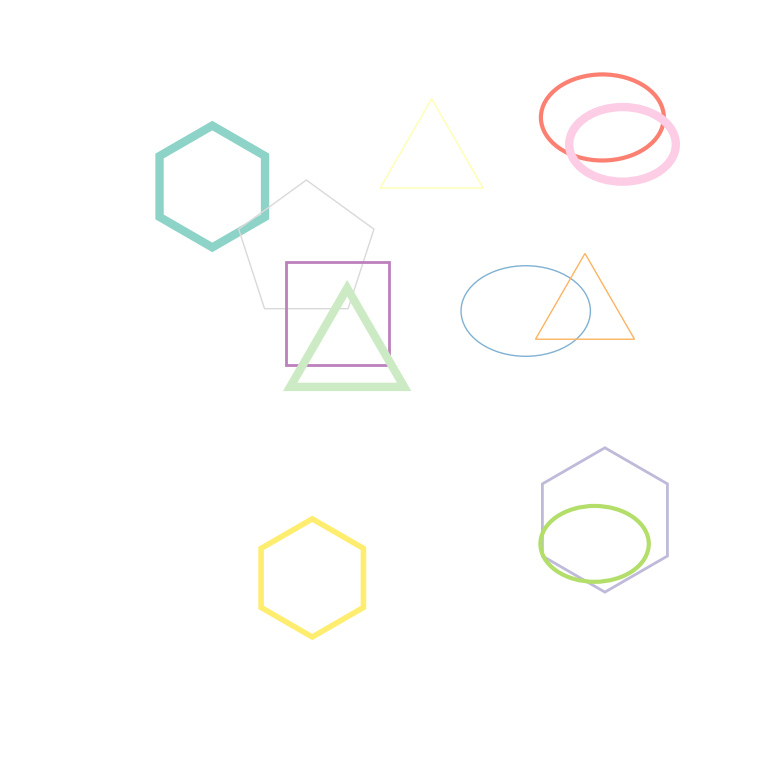[{"shape": "hexagon", "thickness": 3, "radius": 0.4, "center": [0.276, 0.758]}, {"shape": "triangle", "thickness": 0.5, "radius": 0.39, "center": [0.561, 0.794]}, {"shape": "hexagon", "thickness": 1, "radius": 0.47, "center": [0.786, 0.325]}, {"shape": "oval", "thickness": 1.5, "radius": 0.4, "center": [0.782, 0.847]}, {"shape": "oval", "thickness": 0.5, "radius": 0.42, "center": [0.683, 0.596]}, {"shape": "triangle", "thickness": 0.5, "radius": 0.37, "center": [0.76, 0.597]}, {"shape": "oval", "thickness": 1.5, "radius": 0.35, "center": [0.772, 0.294]}, {"shape": "oval", "thickness": 3, "radius": 0.35, "center": [0.808, 0.813]}, {"shape": "pentagon", "thickness": 0.5, "radius": 0.46, "center": [0.398, 0.674]}, {"shape": "square", "thickness": 1, "radius": 0.34, "center": [0.438, 0.593]}, {"shape": "triangle", "thickness": 3, "radius": 0.43, "center": [0.451, 0.54]}, {"shape": "hexagon", "thickness": 2, "radius": 0.38, "center": [0.406, 0.249]}]